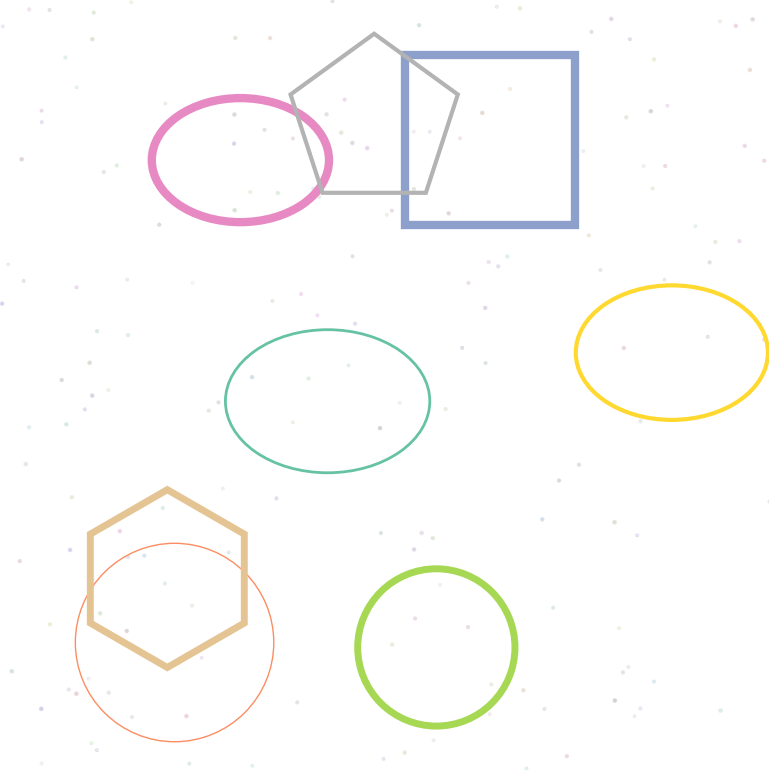[{"shape": "oval", "thickness": 1, "radius": 0.66, "center": [0.425, 0.479]}, {"shape": "circle", "thickness": 0.5, "radius": 0.64, "center": [0.227, 0.166]}, {"shape": "square", "thickness": 3, "radius": 0.55, "center": [0.636, 0.819]}, {"shape": "oval", "thickness": 3, "radius": 0.58, "center": [0.312, 0.792]}, {"shape": "circle", "thickness": 2.5, "radius": 0.51, "center": [0.567, 0.159]}, {"shape": "oval", "thickness": 1.5, "radius": 0.62, "center": [0.873, 0.542]}, {"shape": "hexagon", "thickness": 2.5, "radius": 0.58, "center": [0.217, 0.249]}, {"shape": "pentagon", "thickness": 1.5, "radius": 0.57, "center": [0.486, 0.842]}]